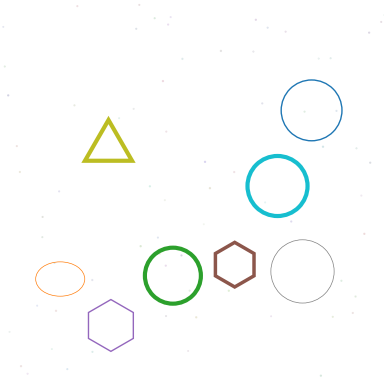[{"shape": "circle", "thickness": 1, "radius": 0.39, "center": [0.809, 0.713]}, {"shape": "oval", "thickness": 0.5, "radius": 0.32, "center": [0.156, 0.275]}, {"shape": "circle", "thickness": 3, "radius": 0.36, "center": [0.449, 0.284]}, {"shape": "hexagon", "thickness": 1, "radius": 0.34, "center": [0.288, 0.155]}, {"shape": "hexagon", "thickness": 2.5, "radius": 0.29, "center": [0.61, 0.313]}, {"shape": "circle", "thickness": 0.5, "radius": 0.41, "center": [0.786, 0.295]}, {"shape": "triangle", "thickness": 3, "radius": 0.35, "center": [0.282, 0.618]}, {"shape": "circle", "thickness": 3, "radius": 0.39, "center": [0.721, 0.517]}]